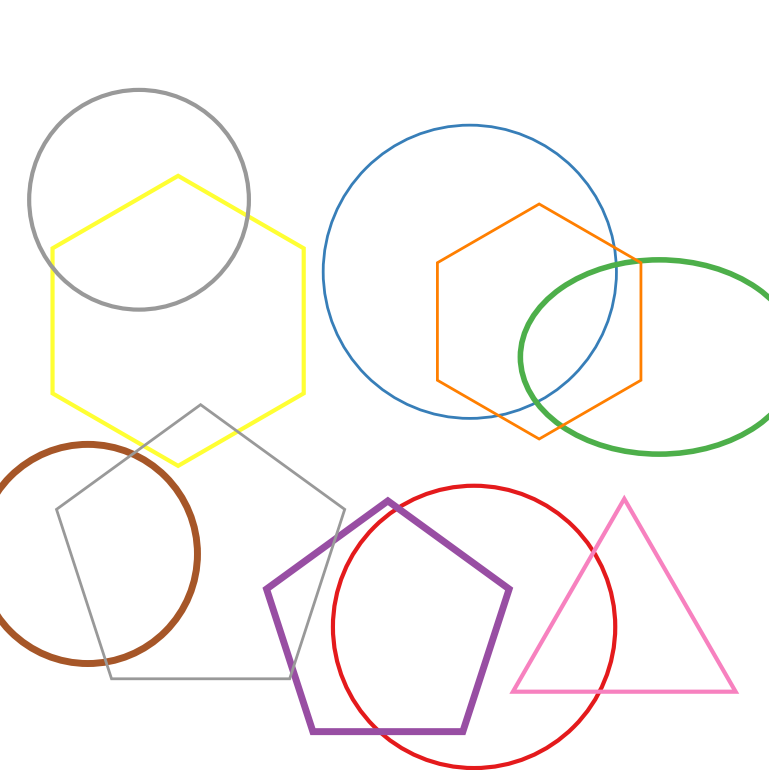[{"shape": "circle", "thickness": 1.5, "radius": 0.92, "center": [0.616, 0.186]}, {"shape": "circle", "thickness": 1, "radius": 0.95, "center": [0.61, 0.647]}, {"shape": "oval", "thickness": 2, "radius": 0.9, "center": [0.856, 0.536]}, {"shape": "pentagon", "thickness": 2.5, "radius": 0.83, "center": [0.504, 0.184]}, {"shape": "hexagon", "thickness": 1, "radius": 0.76, "center": [0.7, 0.582]}, {"shape": "hexagon", "thickness": 1.5, "radius": 0.94, "center": [0.231, 0.583]}, {"shape": "circle", "thickness": 2.5, "radius": 0.71, "center": [0.114, 0.281]}, {"shape": "triangle", "thickness": 1.5, "radius": 0.83, "center": [0.811, 0.185]}, {"shape": "circle", "thickness": 1.5, "radius": 0.71, "center": [0.181, 0.741]}, {"shape": "pentagon", "thickness": 1, "radius": 0.98, "center": [0.261, 0.278]}]